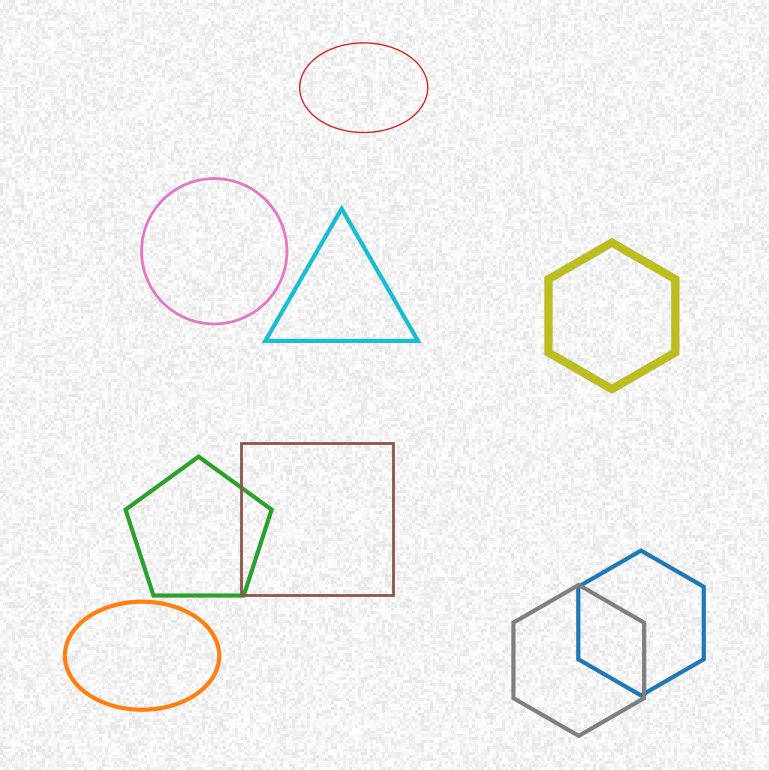[{"shape": "hexagon", "thickness": 1.5, "radius": 0.47, "center": [0.833, 0.191]}, {"shape": "oval", "thickness": 1.5, "radius": 0.5, "center": [0.185, 0.148]}, {"shape": "pentagon", "thickness": 1.5, "radius": 0.5, "center": [0.258, 0.307]}, {"shape": "oval", "thickness": 0.5, "radius": 0.42, "center": [0.472, 0.886]}, {"shape": "square", "thickness": 1, "radius": 0.49, "center": [0.412, 0.325]}, {"shape": "circle", "thickness": 1, "radius": 0.47, "center": [0.278, 0.674]}, {"shape": "hexagon", "thickness": 1.5, "radius": 0.49, "center": [0.752, 0.142]}, {"shape": "hexagon", "thickness": 3, "radius": 0.48, "center": [0.795, 0.59]}, {"shape": "triangle", "thickness": 1.5, "radius": 0.57, "center": [0.444, 0.615]}]